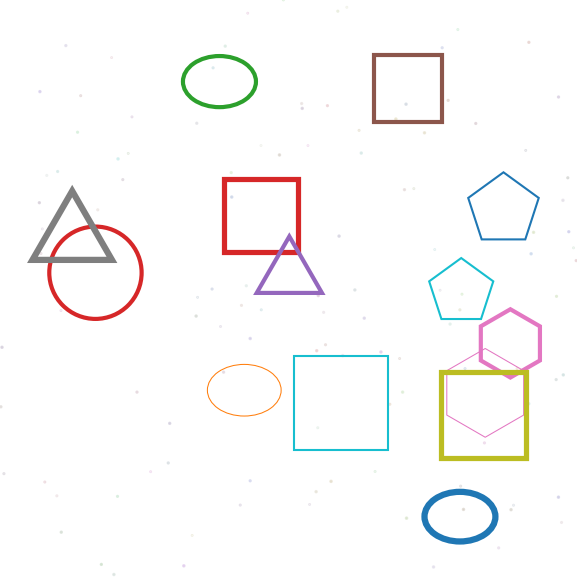[{"shape": "pentagon", "thickness": 1, "radius": 0.32, "center": [0.872, 0.637]}, {"shape": "oval", "thickness": 3, "radius": 0.31, "center": [0.796, 0.104]}, {"shape": "oval", "thickness": 0.5, "radius": 0.32, "center": [0.423, 0.323]}, {"shape": "oval", "thickness": 2, "radius": 0.32, "center": [0.38, 0.858]}, {"shape": "circle", "thickness": 2, "radius": 0.4, "center": [0.165, 0.527]}, {"shape": "square", "thickness": 2.5, "radius": 0.32, "center": [0.452, 0.626]}, {"shape": "triangle", "thickness": 2, "radius": 0.33, "center": [0.501, 0.525]}, {"shape": "square", "thickness": 2, "radius": 0.29, "center": [0.707, 0.846]}, {"shape": "hexagon", "thickness": 2, "radius": 0.3, "center": [0.884, 0.405]}, {"shape": "hexagon", "thickness": 0.5, "radius": 0.38, "center": [0.84, 0.319]}, {"shape": "triangle", "thickness": 3, "radius": 0.4, "center": [0.125, 0.589]}, {"shape": "square", "thickness": 2.5, "radius": 0.37, "center": [0.837, 0.281]}, {"shape": "square", "thickness": 1, "radius": 0.41, "center": [0.591, 0.301]}, {"shape": "pentagon", "thickness": 1, "radius": 0.29, "center": [0.799, 0.494]}]